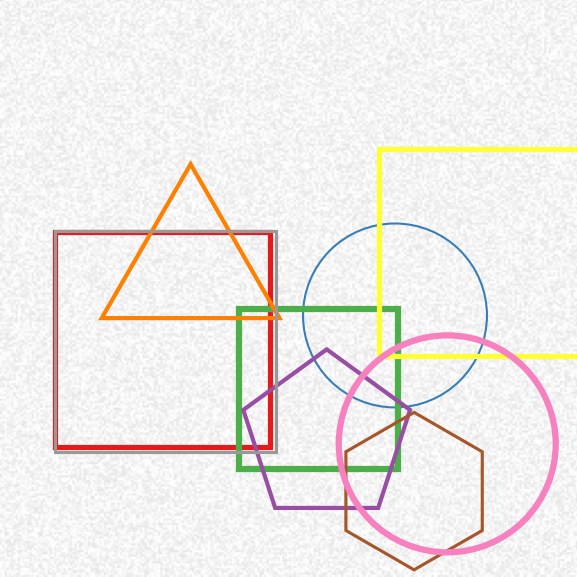[{"shape": "square", "thickness": 2.5, "radius": 0.93, "center": [0.282, 0.41]}, {"shape": "circle", "thickness": 1, "radius": 0.8, "center": [0.684, 0.453]}, {"shape": "square", "thickness": 3, "radius": 0.69, "center": [0.552, 0.325]}, {"shape": "pentagon", "thickness": 2, "radius": 0.76, "center": [0.566, 0.242]}, {"shape": "triangle", "thickness": 2, "radius": 0.89, "center": [0.33, 0.537]}, {"shape": "square", "thickness": 2.5, "radius": 0.89, "center": [0.835, 0.562]}, {"shape": "hexagon", "thickness": 1.5, "radius": 0.68, "center": [0.717, 0.149]}, {"shape": "circle", "thickness": 3, "radius": 0.94, "center": [0.774, 0.231]}, {"shape": "square", "thickness": 1.5, "radius": 0.96, "center": [0.286, 0.407]}]